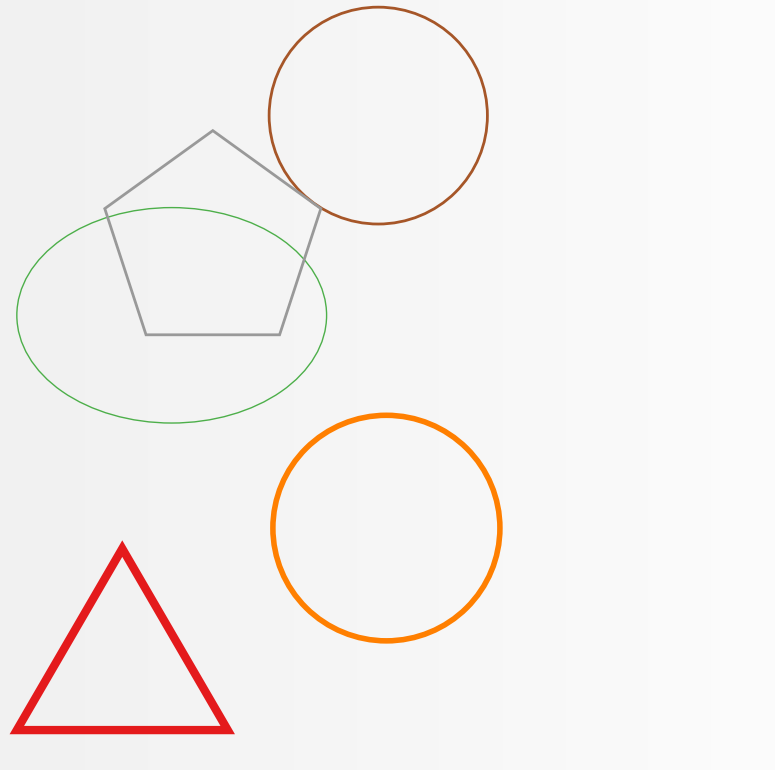[{"shape": "triangle", "thickness": 3, "radius": 0.79, "center": [0.158, 0.13]}, {"shape": "oval", "thickness": 0.5, "radius": 1.0, "center": [0.222, 0.591]}, {"shape": "circle", "thickness": 2, "radius": 0.73, "center": [0.499, 0.314]}, {"shape": "circle", "thickness": 1, "radius": 0.7, "center": [0.488, 0.85]}, {"shape": "pentagon", "thickness": 1, "radius": 0.73, "center": [0.275, 0.684]}]